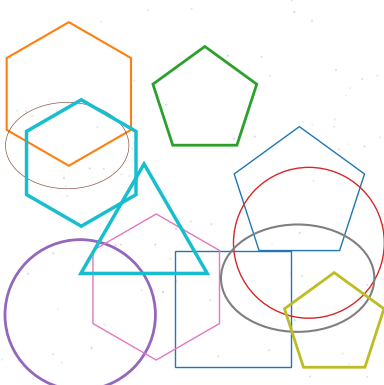[{"shape": "pentagon", "thickness": 1, "radius": 0.89, "center": [0.778, 0.493]}, {"shape": "square", "thickness": 1, "radius": 0.75, "center": [0.606, 0.197]}, {"shape": "hexagon", "thickness": 1.5, "radius": 0.93, "center": [0.179, 0.756]}, {"shape": "pentagon", "thickness": 2, "radius": 0.71, "center": [0.532, 0.738]}, {"shape": "circle", "thickness": 1, "radius": 0.98, "center": [0.802, 0.369]}, {"shape": "circle", "thickness": 2, "radius": 0.98, "center": [0.208, 0.182]}, {"shape": "oval", "thickness": 0.5, "radius": 0.8, "center": [0.175, 0.622]}, {"shape": "hexagon", "thickness": 1, "radius": 0.95, "center": [0.406, 0.255]}, {"shape": "oval", "thickness": 1.5, "radius": 1.0, "center": [0.773, 0.277]}, {"shape": "pentagon", "thickness": 2, "radius": 0.68, "center": [0.868, 0.156]}, {"shape": "hexagon", "thickness": 2.5, "radius": 0.82, "center": [0.211, 0.577]}, {"shape": "triangle", "thickness": 2.5, "radius": 0.95, "center": [0.374, 0.385]}]